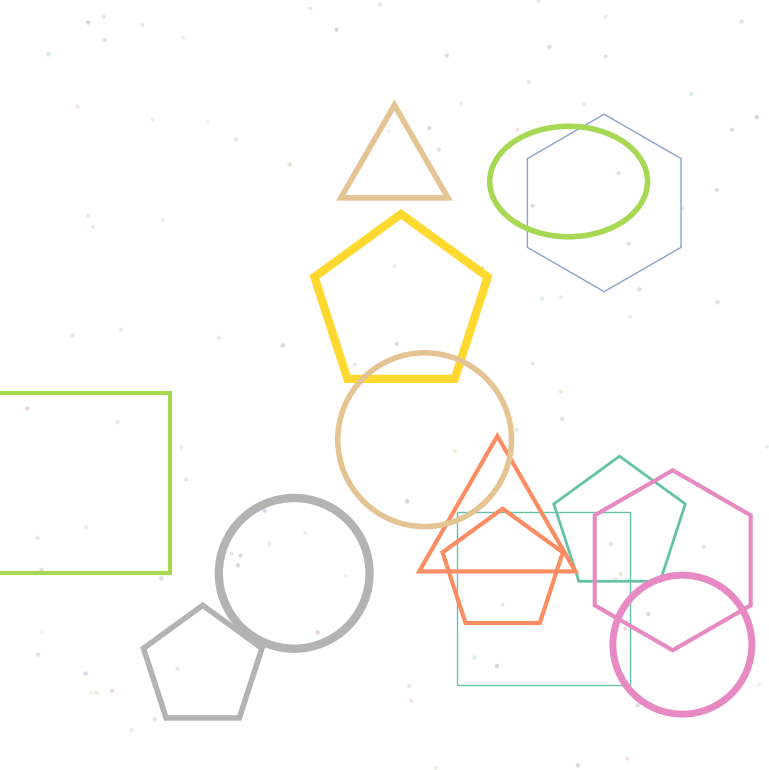[{"shape": "pentagon", "thickness": 1, "radius": 0.45, "center": [0.805, 0.318]}, {"shape": "square", "thickness": 0.5, "radius": 0.56, "center": [0.705, 0.223]}, {"shape": "triangle", "thickness": 1.5, "radius": 0.59, "center": [0.646, 0.317]}, {"shape": "pentagon", "thickness": 1.5, "radius": 0.41, "center": [0.653, 0.257]}, {"shape": "hexagon", "thickness": 0.5, "radius": 0.58, "center": [0.785, 0.736]}, {"shape": "circle", "thickness": 2.5, "radius": 0.45, "center": [0.886, 0.163]}, {"shape": "hexagon", "thickness": 1.5, "radius": 0.58, "center": [0.874, 0.272]}, {"shape": "square", "thickness": 1.5, "radius": 0.58, "center": [0.104, 0.373]}, {"shape": "oval", "thickness": 2, "radius": 0.51, "center": [0.738, 0.764]}, {"shape": "pentagon", "thickness": 3, "radius": 0.59, "center": [0.521, 0.604]}, {"shape": "circle", "thickness": 2, "radius": 0.56, "center": [0.551, 0.429]}, {"shape": "triangle", "thickness": 2, "radius": 0.4, "center": [0.512, 0.783]}, {"shape": "pentagon", "thickness": 2, "radius": 0.4, "center": [0.263, 0.133]}, {"shape": "circle", "thickness": 3, "radius": 0.49, "center": [0.382, 0.255]}]